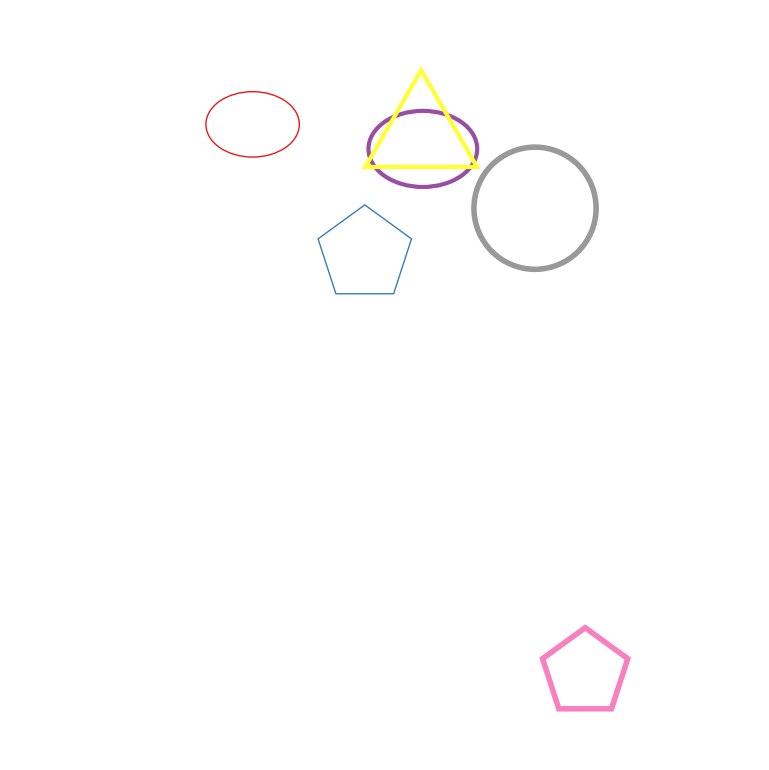[{"shape": "oval", "thickness": 0.5, "radius": 0.3, "center": [0.328, 0.838]}, {"shape": "pentagon", "thickness": 0.5, "radius": 0.32, "center": [0.474, 0.67]}, {"shape": "oval", "thickness": 1.5, "radius": 0.35, "center": [0.549, 0.807]}, {"shape": "triangle", "thickness": 1.5, "radius": 0.42, "center": [0.547, 0.825]}, {"shape": "pentagon", "thickness": 2, "radius": 0.29, "center": [0.76, 0.127]}, {"shape": "circle", "thickness": 2, "radius": 0.4, "center": [0.695, 0.73]}]